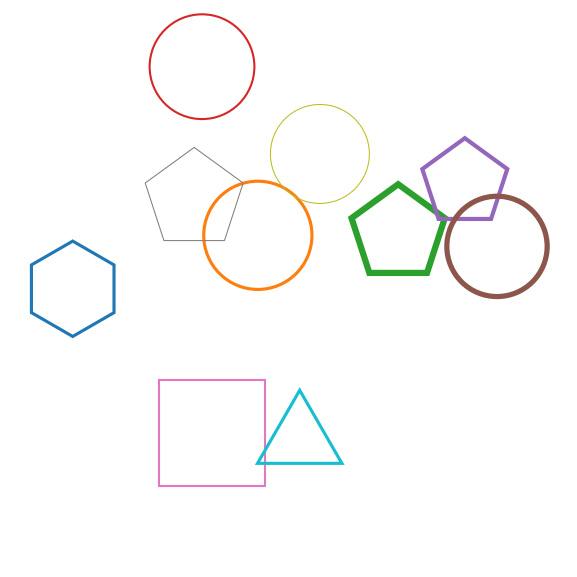[{"shape": "hexagon", "thickness": 1.5, "radius": 0.41, "center": [0.126, 0.499]}, {"shape": "circle", "thickness": 1.5, "radius": 0.47, "center": [0.447, 0.592]}, {"shape": "pentagon", "thickness": 3, "radius": 0.42, "center": [0.689, 0.595]}, {"shape": "circle", "thickness": 1, "radius": 0.45, "center": [0.35, 0.884]}, {"shape": "pentagon", "thickness": 2, "radius": 0.39, "center": [0.805, 0.683]}, {"shape": "circle", "thickness": 2.5, "radius": 0.43, "center": [0.861, 0.572]}, {"shape": "square", "thickness": 1, "radius": 0.46, "center": [0.367, 0.249]}, {"shape": "pentagon", "thickness": 0.5, "radius": 0.45, "center": [0.336, 0.655]}, {"shape": "circle", "thickness": 0.5, "radius": 0.43, "center": [0.554, 0.733]}, {"shape": "triangle", "thickness": 1.5, "radius": 0.42, "center": [0.519, 0.239]}]